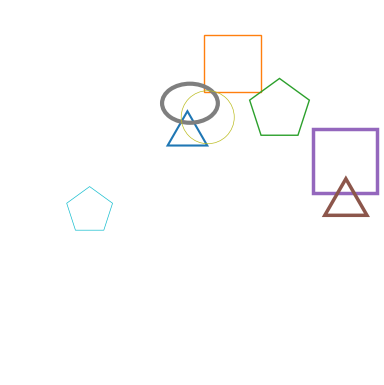[{"shape": "triangle", "thickness": 1.5, "radius": 0.3, "center": [0.487, 0.652]}, {"shape": "square", "thickness": 1, "radius": 0.37, "center": [0.603, 0.835]}, {"shape": "pentagon", "thickness": 1, "radius": 0.41, "center": [0.726, 0.715]}, {"shape": "square", "thickness": 2.5, "radius": 0.42, "center": [0.895, 0.583]}, {"shape": "triangle", "thickness": 2.5, "radius": 0.32, "center": [0.898, 0.472]}, {"shape": "oval", "thickness": 3, "radius": 0.36, "center": [0.493, 0.732]}, {"shape": "circle", "thickness": 0.5, "radius": 0.34, "center": [0.54, 0.696]}, {"shape": "pentagon", "thickness": 0.5, "radius": 0.31, "center": [0.233, 0.453]}]